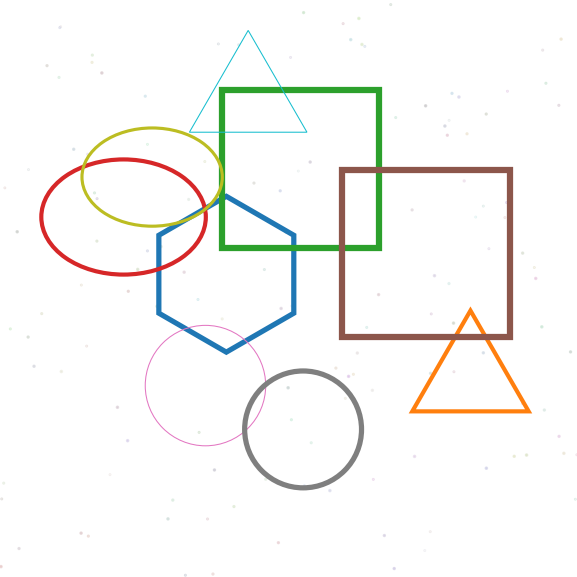[{"shape": "hexagon", "thickness": 2.5, "radius": 0.67, "center": [0.392, 0.524]}, {"shape": "triangle", "thickness": 2, "radius": 0.58, "center": [0.815, 0.345]}, {"shape": "square", "thickness": 3, "radius": 0.68, "center": [0.52, 0.706]}, {"shape": "oval", "thickness": 2, "radius": 0.71, "center": [0.214, 0.623]}, {"shape": "square", "thickness": 3, "radius": 0.72, "center": [0.738, 0.56]}, {"shape": "circle", "thickness": 0.5, "radius": 0.52, "center": [0.356, 0.331]}, {"shape": "circle", "thickness": 2.5, "radius": 0.51, "center": [0.525, 0.256]}, {"shape": "oval", "thickness": 1.5, "radius": 0.61, "center": [0.263, 0.693]}, {"shape": "triangle", "thickness": 0.5, "radius": 0.59, "center": [0.43, 0.829]}]